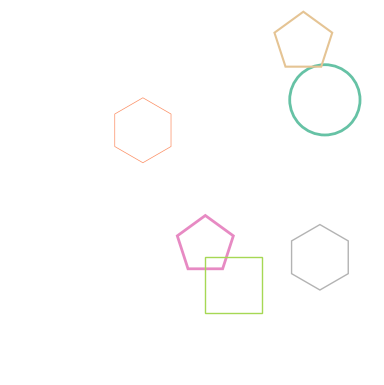[{"shape": "circle", "thickness": 2, "radius": 0.46, "center": [0.844, 0.741]}, {"shape": "hexagon", "thickness": 0.5, "radius": 0.42, "center": [0.371, 0.662]}, {"shape": "pentagon", "thickness": 2, "radius": 0.38, "center": [0.533, 0.364]}, {"shape": "square", "thickness": 1, "radius": 0.37, "center": [0.606, 0.259]}, {"shape": "pentagon", "thickness": 1.5, "radius": 0.39, "center": [0.788, 0.891]}, {"shape": "hexagon", "thickness": 1, "radius": 0.42, "center": [0.831, 0.332]}]